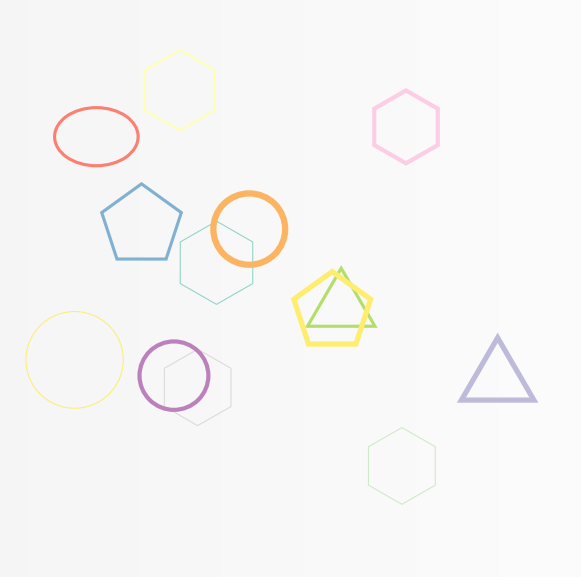[{"shape": "hexagon", "thickness": 0.5, "radius": 0.36, "center": [0.372, 0.544]}, {"shape": "hexagon", "thickness": 1, "radius": 0.35, "center": [0.31, 0.843]}, {"shape": "triangle", "thickness": 2.5, "radius": 0.36, "center": [0.856, 0.342]}, {"shape": "oval", "thickness": 1.5, "radius": 0.36, "center": [0.166, 0.762]}, {"shape": "pentagon", "thickness": 1.5, "radius": 0.36, "center": [0.243, 0.609]}, {"shape": "circle", "thickness": 3, "radius": 0.31, "center": [0.429, 0.602]}, {"shape": "triangle", "thickness": 1.5, "radius": 0.33, "center": [0.587, 0.468]}, {"shape": "hexagon", "thickness": 2, "radius": 0.32, "center": [0.698, 0.779]}, {"shape": "hexagon", "thickness": 0.5, "radius": 0.33, "center": [0.34, 0.328]}, {"shape": "circle", "thickness": 2, "radius": 0.3, "center": [0.299, 0.349]}, {"shape": "hexagon", "thickness": 0.5, "radius": 0.33, "center": [0.691, 0.192]}, {"shape": "circle", "thickness": 0.5, "radius": 0.42, "center": [0.128, 0.376]}, {"shape": "pentagon", "thickness": 2.5, "radius": 0.35, "center": [0.572, 0.46]}]